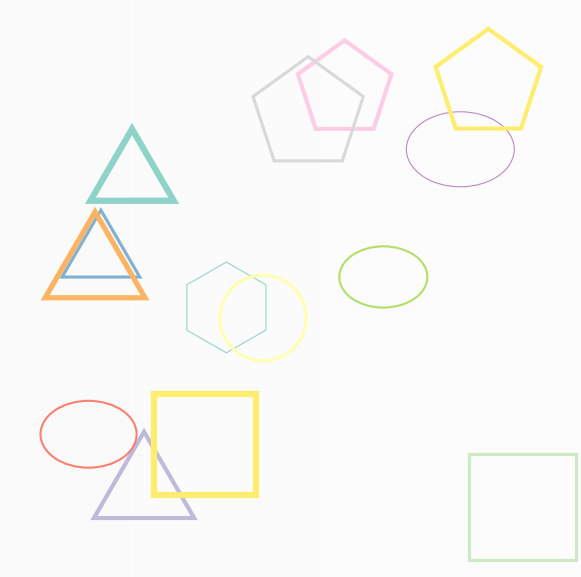[{"shape": "triangle", "thickness": 3, "radius": 0.41, "center": [0.227, 0.693]}, {"shape": "hexagon", "thickness": 0.5, "radius": 0.39, "center": [0.389, 0.467]}, {"shape": "circle", "thickness": 1.5, "radius": 0.37, "center": [0.453, 0.448]}, {"shape": "triangle", "thickness": 2, "radius": 0.5, "center": [0.248, 0.152]}, {"shape": "oval", "thickness": 1, "radius": 0.41, "center": [0.152, 0.247]}, {"shape": "triangle", "thickness": 1.5, "radius": 0.39, "center": [0.174, 0.558]}, {"shape": "triangle", "thickness": 2.5, "radius": 0.5, "center": [0.164, 0.533]}, {"shape": "oval", "thickness": 1, "radius": 0.38, "center": [0.66, 0.52]}, {"shape": "pentagon", "thickness": 2, "radius": 0.42, "center": [0.593, 0.845]}, {"shape": "pentagon", "thickness": 1.5, "radius": 0.5, "center": [0.53, 0.801]}, {"shape": "oval", "thickness": 0.5, "radius": 0.46, "center": [0.792, 0.741]}, {"shape": "square", "thickness": 1.5, "radius": 0.46, "center": [0.899, 0.121]}, {"shape": "pentagon", "thickness": 2, "radius": 0.48, "center": [0.84, 0.854]}, {"shape": "square", "thickness": 3, "radius": 0.44, "center": [0.353, 0.229]}]